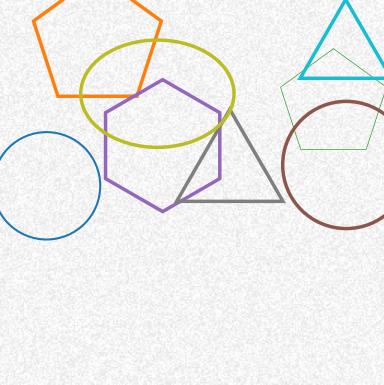[{"shape": "circle", "thickness": 1.5, "radius": 0.7, "center": [0.121, 0.517]}, {"shape": "pentagon", "thickness": 2.5, "radius": 0.87, "center": [0.253, 0.891]}, {"shape": "pentagon", "thickness": 0.5, "radius": 0.72, "center": [0.866, 0.729]}, {"shape": "hexagon", "thickness": 2.5, "radius": 0.86, "center": [0.423, 0.622]}, {"shape": "circle", "thickness": 2.5, "radius": 0.83, "center": [0.899, 0.572]}, {"shape": "triangle", "thickness": 2.5, "radius": 0.8, "center": [0.597, 0.557]}, {"shape": "oval", "thickness": 2.5, "radius": 1.0, "center": [0.409, 0.757]}, {"shape": "triangle", "thickness": 2.5, "radius": 0.68, "center": [0.898, 0.865]}]